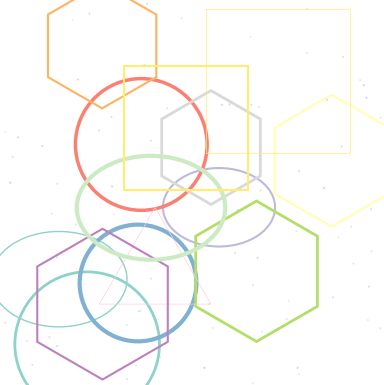[{"shape": "oval", "thickness": 1, "radius": 0.88, "center": [0.153, 0.275]}, {"shape": "circle", "thickness": 2, "radius": 0.94, "center": [0.226, 0.106]}, {"shape": "hexagon", "thickness": 1.5, "radius": 0.86, "center": [0.862, 0.583]}, {"shape": "oval", "thickness": 1.5, "radius": 0.73, "center": [0.569, 0.462]}, {"shape": "circle", "thickness": 2.5, "radius": 0.86, "center": [0.367, 0.625]}, {"shape": "circle", "thickness": 3, "radius": 0.76, "center": [0.358, 0.265]}, {"shape": "hexagon", "thickness": 1.5, "radius": 0.81, "center": [0.265, 0.881]}, {"shape": "hexagon", "thickness": 2, "radius": 0.91, "center": [0.666, 0.295]}, {"shape": "triangle", "thickness": 0.5, "radius": 0.84, "center": [0.403, 0.294]}, {"shape": "hexagon", "thickness": 2, "radius": 0.74, "center": [0.548, 0.617]}, {"shape": "hexagon", "thickness": 1.5, "radius": 0.98, "center": [0.266, 0.21]}, {"shape": "oval", "thickness": 3, "radius": 0.96, "center": [0.392, 0.46]}, {"shape": "square", "thickness": 0.5, "radius": 0.94, "center": [0.723, 0.79]}, {"shape": "square", "thickness": 1.5, "radius": 0.81, "center": [0.483, 0.667]}]